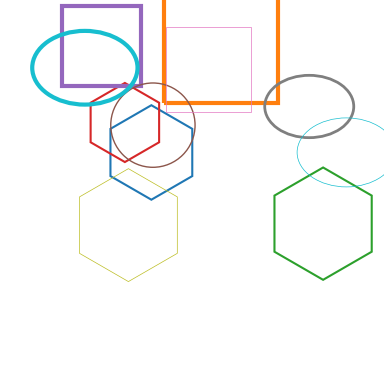[{"shape": "hexagon", "thickness": 1.5, "radius": 0.61, "center": [0.393, 0.604]}, {"shape": "square", "thickness": 3, "radius": 0.74, "center": [0.574, 0.881]}, {"shape": "hexagon", "thickness": 1.5, "radius": 0.73, "center": [0.839, 0.419]}, {"shape": "hexagon", "thickness": 1.5, "radius": 0.51, "center": [0.324, 0.682]}, {"shape": "square", "thickness": 3, "radius": 0.51, "center": [0.264, 0.88]}, {"shape": "circle", "thickness": 1, "radius": 0.55, "center": [0.397, 0.675]}, {"shape": "square", "thickness": 0.5, "radius": 0.55, "center": [0.541, 0.82]}, {"shape": "oval", "thickness": 2, "radius": 0.58, "center": [0.803, 0.723]}, {"shape": "hexagon", "thickness": 0.5, "radius": 0.73, "center": [0.334, 0.415]}, {"shape": "oval", "thickness": 0.5, "radius": 0.64, "center": [0.9, 0.604]}, {"shape": "oval", "thickness": 3, "radius": 0.68, "center": [0.22, 0.824]}]